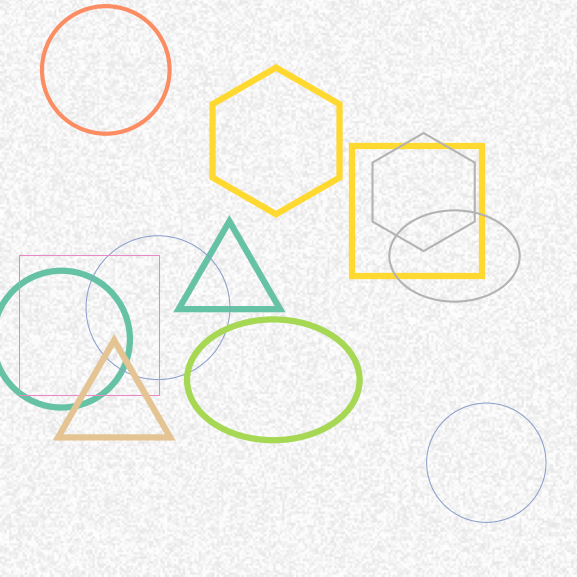[{"shape": "triangle", "thickness": 3, "radius": 0.51, "center": [0.397, 0.515]}, {"shape": "circle", "thickness": 3, "radius": 0.59, "center": [0.107, 0.412]}, {"shape": "circle", "thickness": 2, "radius": 0.55, "center": [0.183, 0.878]}, {"shape": "circle", "thickness": 0.5, "radius": 0.52, "center": [0.842, 0.198]}, {"shape": "circle", "thickness": 0.5, "radius": 0.62, "center": [0.274, 0.466]}, {"shape": "square", "thickness": 0.5, "radius": 0.61, "center": [0.154, 0.436]}, {"shape": "oval", "thickness": 3, "radius": 0.75, "center": [0.473, 0.341]}, {"shape": "square", "thickness": 3, "radius": 0.56, "center": [0.722, 0.634]}, {"shape": "hexagon", "thickness": 3, "radius": 0.63, "center": [0.478, 0.755]}, {"shape": "triangle", "thickness": 3, "radius": 0.56, "center": [0.198, 0.298]}, {"shape": "hexagon", "thickness": 1, "radius": 0.51, "center": [0.734, 0.667]}, {"shape": "oval", "thickness": 1, "radius": 0.56, "center": [0.787, 0.556]}]